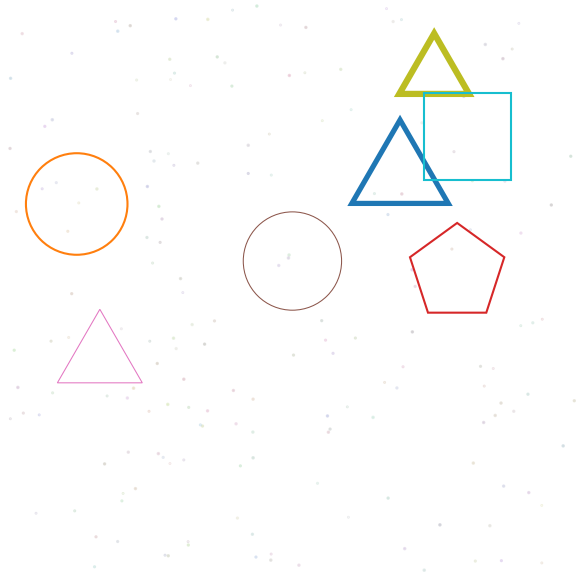[{"shape": "triangle", "thickness": 2.5, "radius": 0.48, "center": [0.693, 0.695]}, {"shape": "circle", "thickness": 1, "radius": 0.44, "center": [0.133, 0.646]}, {"shape": "pentagon", "thickness": 1, "radius": 0.43, "center": [0.792, 0.527]}, {"shape": "circle", "thickness": 0.5, "radius": 0.43, "center": [0.506, 0.547]}, {"shape": "triangle", "thickness": 0.5, "radius": 0.42, "center": [0.173, 0.379]}, {"shape": "triangle", "thickness": 3, "radius": 0.35, "center": [0.752, 0.871]}, {"shape": "square", "thickness": 1, "radius": 0.38, "center": [0.809, 0.763]}]